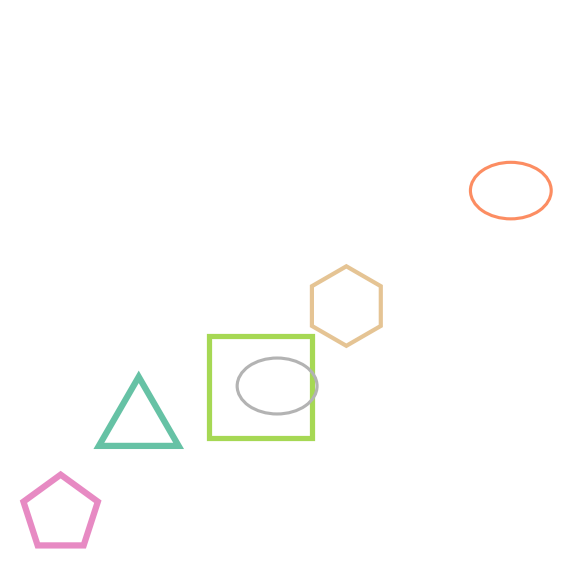[{"shape": "triangle", "thickness": 3, "radius": 0.4, "center": [0.24, 0.267]}, {"shape": "oval", "thickness": 1.5, "radius": 0.35, "center": [0.885, 0.669]}, {"shape": "pentagon", "thickness": 3, "radius": 0.34, "center": [0.105, 0.109]}, {"shape": "square", "thickness": 2.5, "radius": 0.44, "center": [0.451, 0.329]}, {"shape": "hexagon", "thickness": 2, "radius": 0.34, "center": [0.6, 0.469]}, {"shape": "oval", "thickness": 1.5, "radius": 0.35, "center": [0.48, 0.331]}]